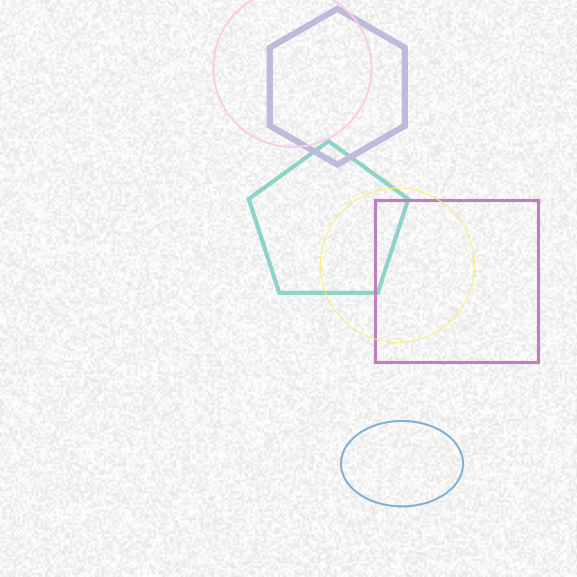[{"shape": "pentagon", "thickness": 2, "radius": 0.73, "center": [0.569, 0.61]}, {"shape": "hexagon", "thickness": 3, "radius": 0.68, "center": [0.584, 0.849]}, {"shape": "oval", "thickness": 1, "radius": 0.53, "center": [0.696, 0.196]}, {"shape": "circle", "thickness": 1, "radius": 0.69, "center": [0.506, 0.882]}, {"shape": "square", "thickness": 1.5, "radius": 0.7, "center": [0.791, 0.513]}, {"shape": "circle", "thickness": 0.5, "radius": 0.67, "center": [0.688, 0.54]}]